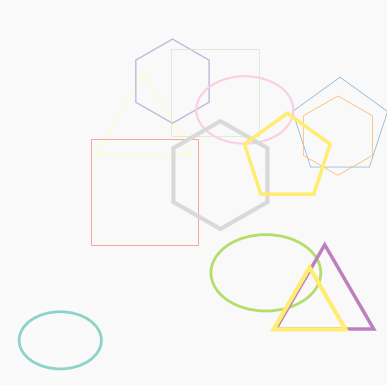[{"shape": "oval", "thickness": 2, "radius": 0.53, "center": [0.155, 0.116]}, {"shape": "triangle", "thickness": 0.5, "radius": 0.72, "center": [0.37, 0.668]}, {"shape": "hexagon", "thickness": 1, "radius": 0.55, "center": [0.445, 0.789]}, {"shape": "square", "thickness": 0.5, "radius": 0.69, "center": [0.373, 0.501]}, {"shape": "pentagon", "thickness": 0.5, "radius": 0.65, "center": [0.878, 0.671]}, {"shape": "hexagon", "thickness": 0.5, "radius": 0.52, "center": [0.872, 0.648]}, {"shape": "oval", "thickness": 2, "radius": 0.71, "center": [0.686, 0.291]}, {"shape": "oval", "thickness": 1.5, "radius": 0.63, "center": [0.632, 0.714]}, {"shape": "hexagon", "thickness": 3, "radius": 0.7, "center": [0.569, 0.545]}, {"shape": "triangle", "thickness": 2.5, "radius": 0.73, "center": [0.838, 0.218]}, {"shape": "square", "thickness": 0.5, "radius": 0.57, "center": [0.556, 0.76]}, {"shape": "triangle", "thickness": 3, "radius": 0.54, "center": [0.799, 0.198]}, {"shape": "pentagon", "thickness": 2.5, "radius": 0.58, "center": [0.741, 0.59]}]